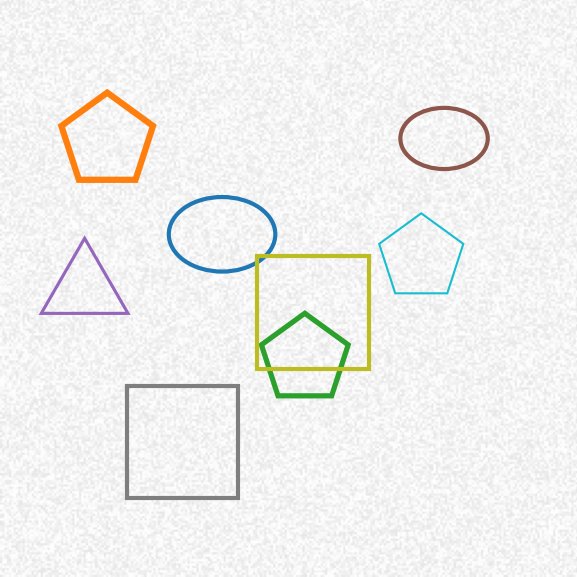[{"shape": "oval", "thickness": 2, "radius": 0.46, "center": [0.385, 0.593]}, {"shape": "pentagon", "thickness": 3, "radius": 0.42, "center": [0.186, 0.755]}, {"shape": "pentagon", "thickness": 2.5, "radius": 0.4, "center": [0.528, 0.378]}, {"shape": "triangle", "thickness": 1.5, "radius": 0.43, "center": [0.147, 0.5]}, {"shape": "oval", "thickness": 2, "radius": 0.38, "center": [0.769, 0.759]}, {"shape": "square", "thickness": 2, "radius": 0.48, "center": [0.316, 0.234]}, {"shape": "square", "thickness": 2, "radius": 0.49, "center": [0.542, 0.458]}, {"shape": "pentagon", "thickness": 1, "radius": 0.38, "center": [0.729, 0.553]}]